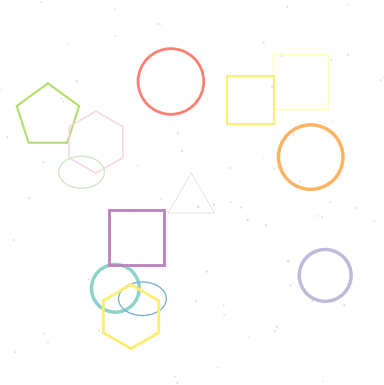[{"shape": "circle", "thickness": 2.5, "radius": 0.31, "center": [0.3, 0.251]}, {"shape": "square", "thickness": 1, "radius": 0.35, "center": [0.78, 0.788]}, {"shape": "circle", "thickness": 2.5, "radius": 0.34, "center": [0.845, 0.285]}, {"shape": "circle", "thickness": 2, "radius": 0.43, "center": [0.444, 0.788]}, {"shape": "oval", "thickness": 1, "radius": 0.31, "center": [0.37, 0.224]}, {"shape": "circle", "thickness": 2.5, "radius": 0.42, "center": [0.807, 0.592]}, {"shape": "pentagon", "thickness": 1.5, "radius": 0.43, "center": [0.125, 0.698]}, {"shape": "hexagon", "thickness": 1, "radius": 0.4, "center": [0.249, 0.631]}, {"shape": "triangle", "thickness": 0.5, "radius": 0.35, "center": [0.497, 0.481]}, {"shape": "square", "thickness": 2, "radius": 0.36, "center": [0.355, 0.383]}, {"shape": "oval", "thickness": 1, "radius": 0.3, "center": [0.212, 0.553]}, {"shape": "hexagon", "thickness": 2, "radius": 0.42, "center": [0.34, 0.178]}, {"shape": "square", "thickness": 1.5, "radius": 0.31, "center": [0.65, 0.74]}]